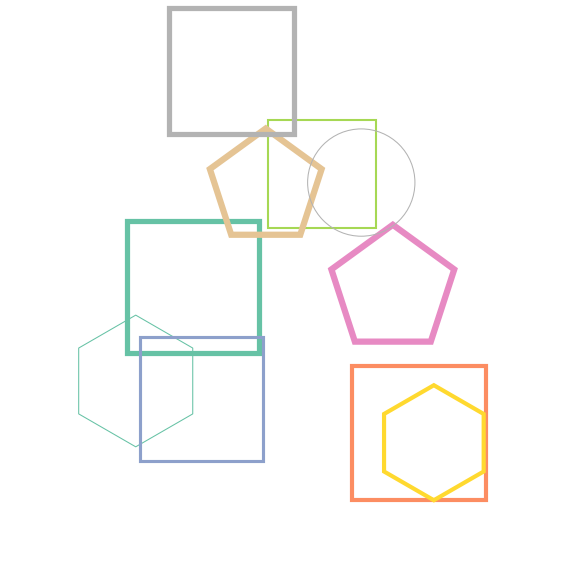[{"shape": "square", "thickness": 2.5, "radius": 0.57, "center": [0.335, 0.502]}, {"shape": "hexagon", "thickness": 0.5, "radius": 0.57, "center": [0.235, 0.339]}, {"shape": "square", "thickness": 2, "radius": 0.58, "center": [0.726, 0.249]}, {"shape": "square", "thickness": 1.5, "radius": 0.54, "center": [0.349, 0.309]}, {"shape": "pentagon", "thickness": 3, "radius": 0.56, "center": [0.68, 0.498]}, {"shape": "square", "thickness": 1, "radius": 0.47, "center": [0.558, 0.698]}, {"shape": "hexagon", "thickness": 2, "radius": 0.5, "center": [0.751, 0.233]}, {"shape": "pentagon", "thickness": 3, "radius": 0.51, "center": [0.46, 0.675]}, {"shape": "square", "thickness": 2.5, "radius": 0.54, "center": [0.401, 0.876]}, {"shape": "circle", "thickness": 0.5, "radius": 0.46, "center": [0.626, 0.683]}]